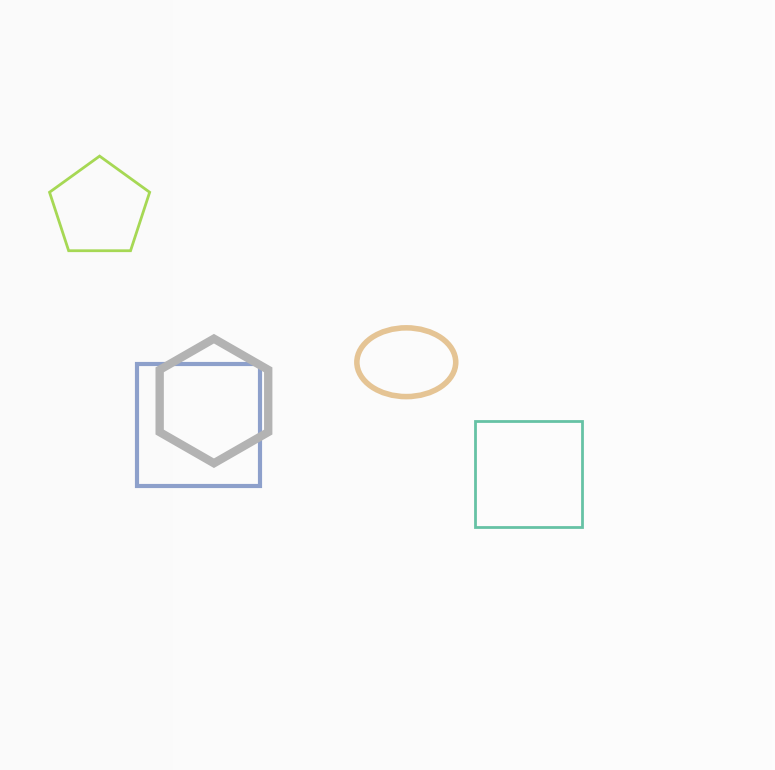[{"shape": "square", "thickness": 1, "radius": 0.35, "center": [0.682, 0.384]}, {"shape": "square", "thickness": 1.5, "radius": 0.4, "center": [0.256, 0.448]}, {"shape": "pentagon", "thickness": 1, "radius": 0.34, "center": [0.129, 0.729]}, {"shape": "oval", "thickness": 2, "radius": 0.32, "center": [0.524, 0.53]}, {"shape": "hexagon", "thickness": 3, "radius": 0.4, "center": [0.276, 0.479]}]